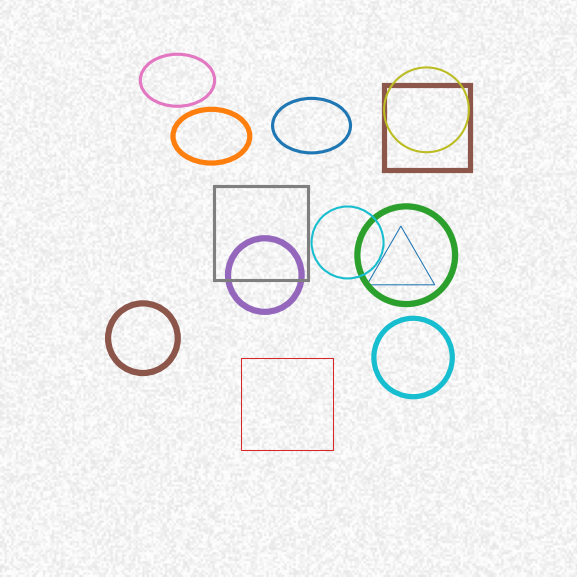[{"shape": "triangle", "thickness": 0.5, "radius": 0.34, "center": [0.694, 0.54]}, {"shape": "oval", "thickness": 1.5, "radius": 0.34, "center": [0.539, 0.782]}, {"shape": "oval", "thickness": 2.5, "radius": 0.33, "center": [0.366, 0.763]}, {"shape": "circle", "thickness": 3, "radius": 0.42, "center": [0.703, 0.557]}, {"shape": "square", "thickness": 0.5, "radius": 0.4, "center": [0.496, 0.3]}, {"shape": "circle", "thickness": 3, "radius": 0.32, "center": [0.459, 0.523]}, {"shape": "square", "thickness": 2.5, "radius": 0.37, "center": [0.74, 0.779]}, {"shape": "circle", "thickness": 3, "radius": 0.3, "center": [0.247, 0.414]}, {"shape": "oval", "thickness": 1.5, "radius": 0.32, "center": [0.307, 0.86]}, {"shape": "square", "thickness": 1.5, "radius": 0.41, "center": [0.452, 0.595]}, {"shape": "circle", "thickness": 1, "radius": 0.37, "center": [0.739, 0.809]}, {"shape": "circle", "thickness": 1, "radius": 0.31, "center": [0.602, 0.579]}, {"shape": "circle", "thickness": 2.5, "radius": 0.34, "center": [0.715, 0.38]}]